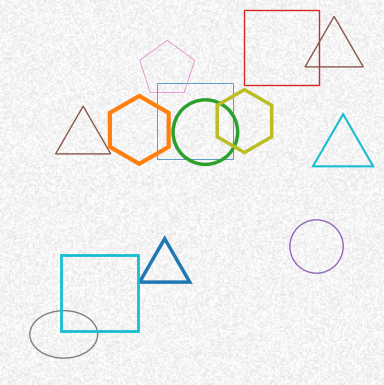[{"shape": "square", "thickness": 0.5, "radius": 0.5, "center": [0.506, 0.685]}, {"shape": "triangle", "thickness": 2.5, "radius": 0.38, "center": [0.428, 0.305]}, {"shape": "hexagon", "thickness": 3, "radius": 0.44, "center": [0.362, 0.663]}, {"shape": "circle", "thickness": 2.5, "radius": 0.42, "center": [0.533, 0.657]}, {"shape": "square", "thickness": 1, "radius": 0.49, "center": [0.73, 0.876]}, {"shape": "circle", "thickness": 1, "radius": 0.35, "center": [0.822, 0.36]}, {"shape": "triangle", "thickness": 1, "radius": 0.44, "center": [0.868, 0.87]}, {"shape": "triangle", "thickness": 1, "radius": 0.41, "center": [0.216, 0.642]}, {"shape": "pentagon", "thickness": 0.5, "radius": 0.38, "center": [0.434, 0.82]}, {"shape": "oval", "thickness": 1, "radius": 0.44, "center": [0.166, 0.131]}, {"shape": "hexagon", "thickness": 2.5, "radius": 0.41, "center": [0.635, 0.686]}, {"shape": "square", "thickness": 2, "radius": 0.5, "center": [0.258, 0.239]}, {"shape": "triangle", "thickness": 1.5, "radius": 0.45, "center": [0.891, 0.613]}]